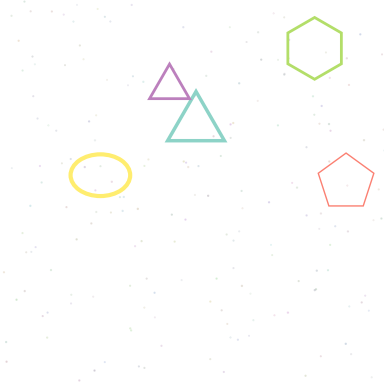[{"shape": "triangle", "thickness": 2.5, "radius": 0.43, "center": [0.509, 0.677]}, {"shape": "pentagon", "thickness": 1, "radius": 0.38, "center": [0.899, 0.526]}, {"shape": "hexagon", "thickness": 2, "radius": 0.4, "center": [0.817, 0.874]}, {"shape": "triangle", "thickness": 2, "radius": 0.3, "center": [0.44, 0.774]}, {"shape": "oval", "thickness": 3, "radius": 0.39, "center": [0.261, 0.545]}]